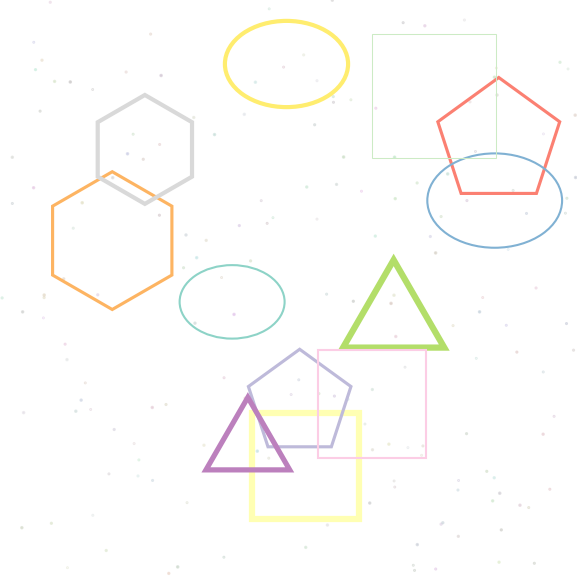[{"shape": "oval", "thickness": 1, "radius": 0.45, "center": [0.402, 0.476]}, {"shape": "square", "thickness": 3, "radius": 0.46, "center": [0.529, 0.193]}, {"shape": "pentagon", "thickness": 1.5, "radius": 0.47, "center": [0.519, 0.301]}, {"shape": "pentagon", "thickness": 1.5, "radius": 0.55, "center": [0.864, 0.754]}, {"shape": "oval", "thickness": 1, "radius": 0.58, "center": [0.857, 0.652]}, {"shape": "hexagon", "thickness": 1.5, "radius": 0.6, "center": [0.194, 0.582]}, {"shape": "triangle", "thickness": 3, "radius": 0.51, "center": [0.682, 0.448]}, {"shape": "square", "thickness": 1, "radius": 0.47, "center": [0.645, 0.299]}, {"shape": "hexagon", "thickness": 2, "radius": 0.47, "center": [0.251, 0.74]}, {"shape": "triangle", "thickness": 2.5, "radius": 0.42, "center": [0.429, 0.227]}, {"shape": "square", "thickness": 0.5, "radius": 0.54, "center": [0.751, 0.833]}, {"shape": "oval", "thickness": 2, "radius": 0.53, "center": [0.496, 0.888]}]